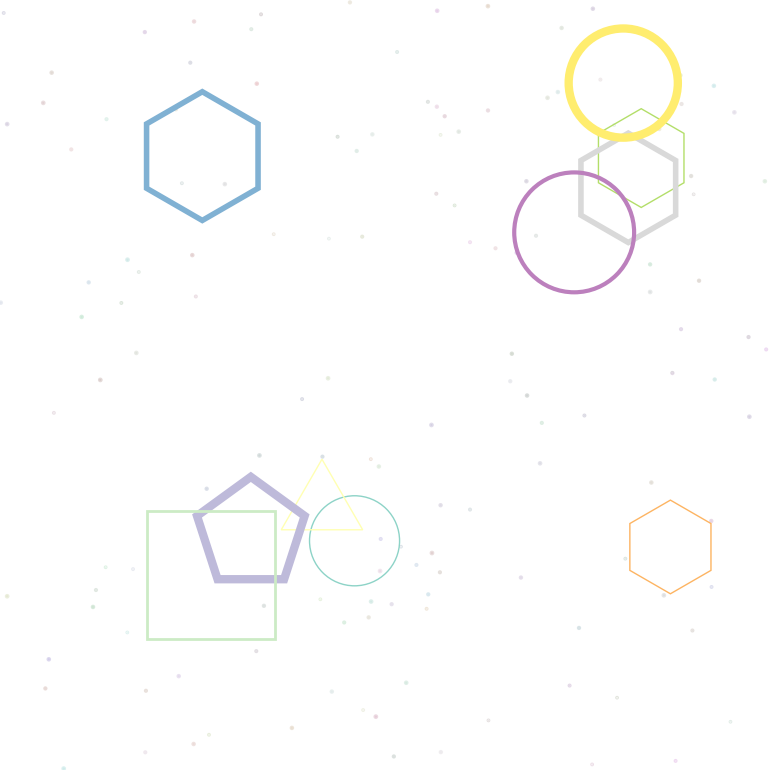[{"shape": "circle", "thickness": 0.5, "radius": 0.29, "center": [0.46, 0.298]}, {"shape": "triangle", "thickness": 0.5, "radius": 0.31, "center": [0.418, 0.343]}, {"shape": "pentagon", "thickness": 3, "radius": 0.37, "center": [0.326, 0.307]}, {"shape": "hexagon", "thickness": 2, "radius": 0.42, "center": [0.263, 0.797]}, {"shape": "hexagon", "thickness": 0.5, "radius": 0.3, "center": [0.871, 0.29]}, {"shape": "hexagon", "thickness": 0.5, "radius": 0.32, "center": [0.833, 0.795]}, {"shape": "hexagon", "thickness": 2, "radius": 0.36, "center": [0.816, 0.756]}, {"shape": "circle", "thickness": 1.5, "radius": 0.39, "center": [0.746, 0.698]}, {"shape": "square", "thickness": 1, "radius": 0.41, "center": [0.274, 0.253]}, {"shape": "circle", "thickness": 3, "radius": 0.35, "center": [0.809, 0.892]}]